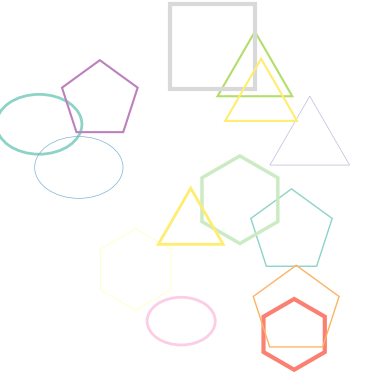[{"shape": "pentagon", "thickness": 1, "radius": 0.56, "center": [0.757, 0.398]}, {"shape": "oval", "thickness": 2, "radius": 0.56, "center": [0.102, 0.677]}, {"shape": "hexagon", "thickness": 0.5, "radius": 0.53, "center": [0.352, 0.3]}, {"shape": "triangle", "thickness": 0.5, "radius": 0.6, "center": [0.805, 0.631]}, {"shape": "hexagon", "thickness": 3, "radius": 0.46, "center": [0.764, 0.132]}, {"shape": "oval", "thickness": 0.5, "radius": 0.57, "center": [0.205, 0.565]}, {"shape": "pentagon", "thickness": 1, "radius": 0.59, "center": [0.769, 0.194]}, {"shape": "triangle", "thickness": 1.5, "radius": 0.56, "center": [0.662, 0.806]}, {"shape": "oval", "thickness": 2, "radius": 0.44, "center": [0.471, 0.166]}, {"shape": "square", "thickness": 3, "radius": 0.55, "center": [0.551, 0.88]}, {"shape": "pentagon", "thickness": 1.5, "radius": 0.52, "center": [0.259, 0.74]}, {"shape": "hexagon", "thickness": 2.5, "radius": 0.57, "center": [0.623, 0.481]}, {"shape": "triangle", "thickness": 2, "radius": 0.49, "center": [0.495, 0.414]}, {"shape": "triangle", "thickness": 1.5, "radius": 0.54, "center": [0.678, 0.74]}]